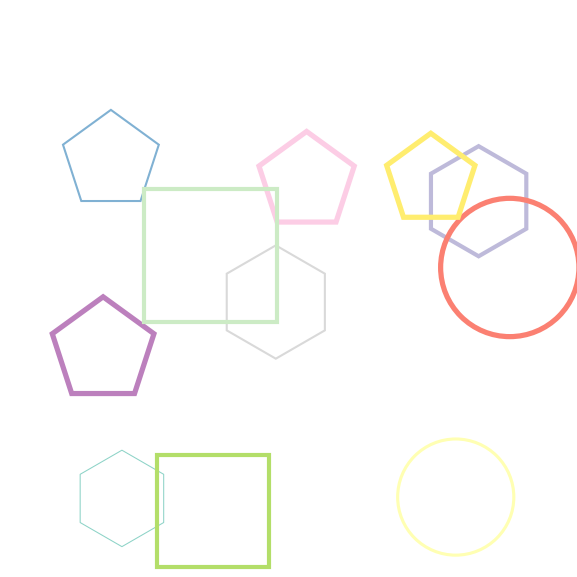[{"shape": "hexagon", "thickness": 0.5, "radius": 0.42, "center": [0.211, 0.136]}, {"shape": "circle", "thickness": 1.5, "radius": 0.5, "center": [0.789, 0.138]}, {"shape": "hexagon", "thickness": 2, "radius": 0.48, "center": [0.829, 0.651]}, {"shape": "circle", "thickness": 2.5, "radius": 0.6, "center": [0.883, 0.536]}, {"shape": "pentagon", "thickness": 1, "radius": 0.44, "center": [0.192, 0.722]}, {"shape": "square", "thickness": 2, "radius": 0.48, "center": [0.369, 0.114]}, {"shape": "pentagon", "thickness": 2.5, "radius": 0.43, "center": [0.531, 0.685]}, {"shape": "hexagon", "thickness": 1, "radius": 0.49, "center": [0.478, 0.476]}, {"shape": "pentagon", "thickness": 2.5, "radius": 0.46, "center": [0.179, 0.393]}, {"shape": "square", "thickness": 2, "radius": 0.58, "center": [0.365, 0.557]}, {"shape": "pentagon", "thickness": 2.5, "radius": 0.4, "center": [0.746, 0.688]}]